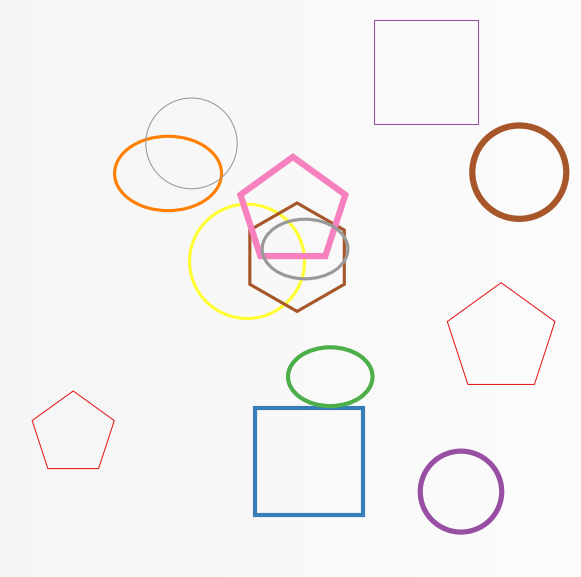[{"shape": "pentagon", "thickness": 0.5, "radius": 0.49, "center": [0.862, 0.412]}, {"shape": "pentagon", "thickness": 0.5, "radius": 0.37, "center": [0.126, 0.248]}, {"shape": "square", "thickness": 2, "radius": 0.46, "center": [0.531, 0.2]}, {"shape": "oval", "thickness": 2, "radius": 0.36, "center": [0.568, 0.347]}, {"shape": "square", "thickness": 0.5, "radius": 0.45, "center": [0.733, 0.875]}, {"shape": "circle", "thickness": 2.5, "radius": 0.35, "center": [0.793, 0.148]}, {"shape": "oval", "thickness": 1.5, "radius": 0.46, "center": [0.289, 0.699]}, {"shape": "circle", "thickness": 1.5, "radius": 0.49, "center": [0.425, 0.547]}, {"shape": "circle", "thickness": 3, "radius": 0.4, "center": [0.893, 0.701]}, {"shape": "hexagon", "thickness": 1.5, "radius": 0.47, "center": [0.511, 0.554]}, {"shape": "pentagon", "thickness": 3, "radius": 0.47, "center": [0.504, 0.632]}, {"shape": "oval", "thickness": 1.5, "radius": 0.37, "center": [0.525, 0.568]}, {"shape": "circle", "thickness": 0.5, "radius": 0.39, "center": [0.329, 0.751]}]